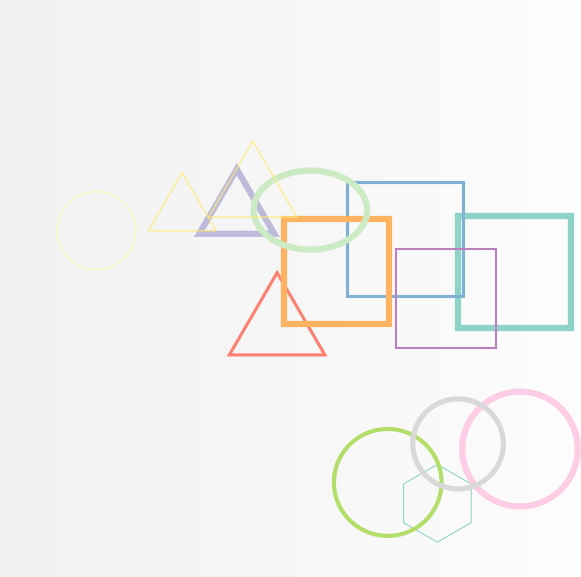[{"shape": "square", "thickness": 3, "radius": 0.48, "center": [0.885, 0.528]}, {"shape": "hexagon", "thickness": 0.5, "radius": 0.34, "center": [0.752, 0.128]}, {"shape": "circle", "thickness": 0.5, "radius": 0.34, "center": [0.166, 0.6]}, {"shape": "triangle", "thickness": 3, "radius": 0.37, "center": [0.407, 0.632]}, {"shape": "triangle", "thickness": 1.5, "radius": 0.47, "center": [0.477, 0.432]}, {"shape": "square", "thickness": 1.5, "radius": 0.5, "center": [0.697, 0.585]}, {"shape": "square", "thickness": 3, "radius": 0.45, "center": [0.579, 0.529]}, {"shape": "circle", "thickness": 2, "radius": 0.46, "center": [0.667, 0.164]}, {"shape": "circle", "thickness": 3, "radius": 0.5, "center": [0.895, 0.222]}, {"shape": "circle", "thickness": 2.5, "radius": 0.39, "center": [0.788, 0.231]}, {"shape": "square", "thickness": 1, "radius": 0.43, "center": [0.768, 0.483]}, {"shape": "oval", "thickness": 3, "radius": 0.49, "center": [0.534, 0.635]}, {"shape": "triangle", "thickness": 0.5, "radius": 0.34, "center": [0.313, 0.633]}, {"shape": "triangle", "thickness": 0.5, "radius": 0.44, "center": [0.435, 0.667]}]